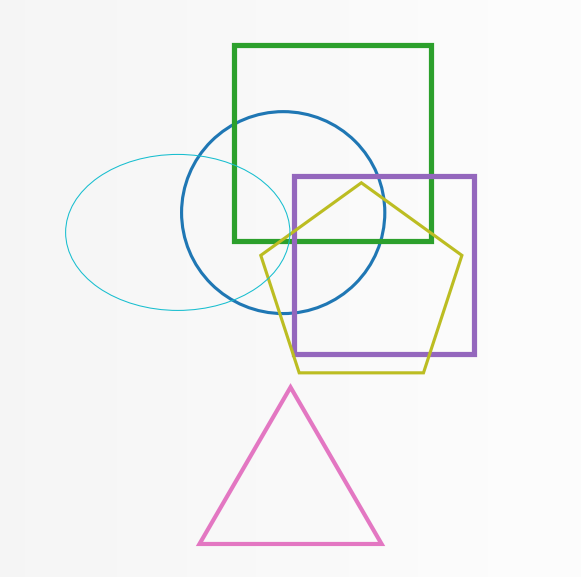[{"shape": "circle", "thickness": 1.5, "radius": 0.87, "center": [0.487, 0.631]}, {"shape": "square", "thickness": 2.5, "radius": 0.85, "center": [0.572, 0.751]}, {"shape": "square", "thickness": 2.5, "radius": 0.77, "center": [0.661, 0.541]}, {"shape": "triangle", "thickness": 2, "radius": 0.9, "center": [0.5, 0.148]}, {"shape": "pentagon", "thickness": 1.5, "radius": 0.91, "center": [0.622, 0.501]}, {"shape": "oval", "thickness": 0.5, "radius": 0.96, "center": [0.306, 0.597]}]